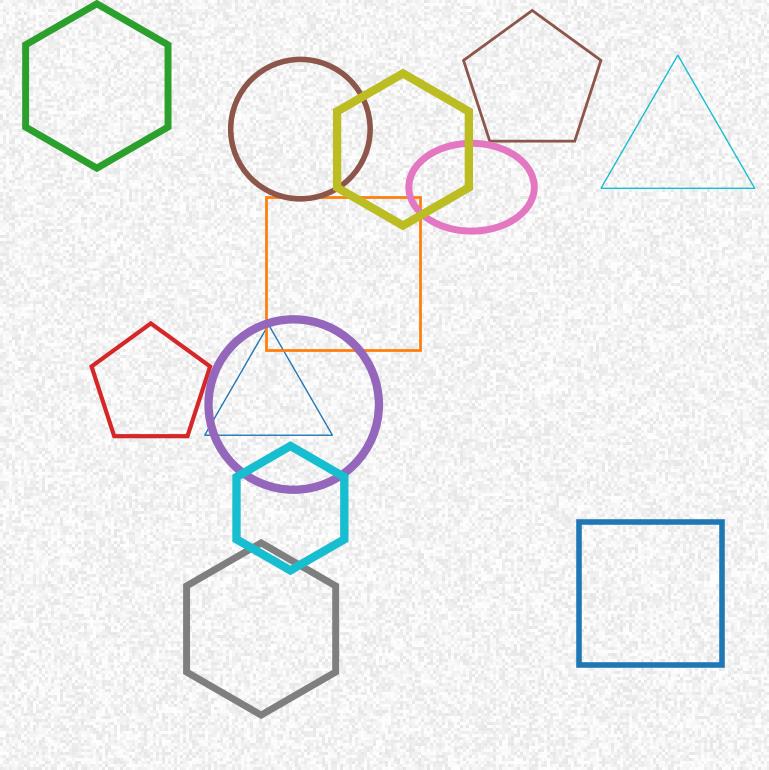[{"shape": "square", "thickness": 2, "radius": 0.47, "center": [0.845, 0.229]}, {"shape": "triangle", "thickness": 0.5, "radius": 0.48, "center": [0.349, 0.483]}, {"shape": "square", "thickness": 1, "radius": 0.5, "center": [0.445, 0.645]}, {"shape": "hexagon", "thickness": 2.5, "radius": 0.53, "center": [0.126, 0.888]}, {"shape": "pentagon", "thickness": 1.5, "radius": 0.4, "center": [0.196, 0.499]}, {"shape": "circle", "thickness": 3, "radius": 0.55, "center": [0.381, 0.475]}, {"shape": "pentagon", "thickness": 1, "radius": 0.47, "center": [0.691, 0.893]}, {"shape": "circle", "thickness": 2, "radius": 0.45, "center": [0.39, 0.832]}, {"shape": "oval", "thickness": 2.5, "radius": 0.41, "center": [0.612, 0.757]}, {"shape": "hexagon", "thickness": 2.5, "radius": 0.56, "center": [0.339, 0.183]}, {"shape": "hexagon", "thickness": 3, "radius": 0.49, "center": [0.523, 0.806]}, {"shape": "triangle", "thickness": 0.5, "radius": 0.58, "center": [0.88, 0.813]}, {"shape": "hexagon", "thickness": 3, "radius": 0.4, "center": [0.377, 0.34]}]